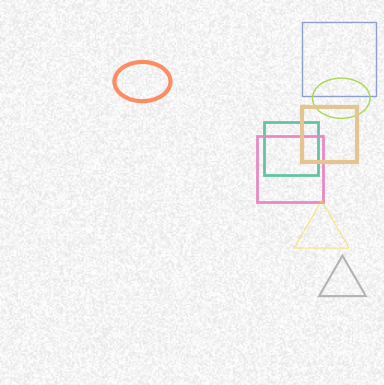[{"shape": "square", "thickness": 2, "radius": 0.35, "center": [0.756, 0.613]}, {"shape": "oval", "thickness": 3, "radius": 0.36, "center": [0.37, 0.788]}, {"shape": "square", "thickness": 1, "radius": 0.48, "center": [0.881, 0.847]}, {"shape": "square", "thickness": 2, "radius": 0.43, "center": [0.754, 0.561]}, {"shape": "oval", "thickness": 1, "radius": 0.37, "center": [0.886, 0.745]}, {"shape": "triangle", "thickness": 0.5, "radius": 0.41, "center": [0.835, 0.397]}, {"shape": "square", "thickness": 3, "radius": 0.36, "center": [0.857, 0.65]}, {"shape": "triangle", "thickness": 1.5, "radius": 0.35, "center": [0.89, 0.266]}]